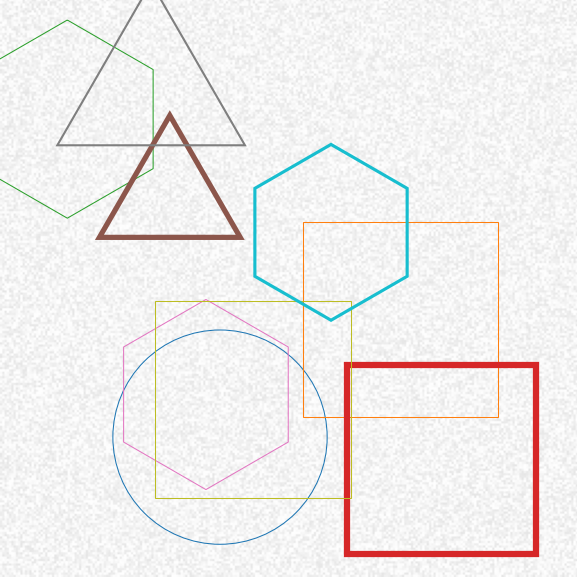[{"shape": "circle", "thickness": 0.5, "radius": 0.93, "center": [0.381, 0.242]}, {"shape": "square", "thickness": 0.5, "radius": 0.84, "center": [0.693, 0.446]}, {"shape": "hexagon", "thickness": 0.5, "radius": 0.86, "center": [0.117, 0.793]}, {"shape": "square", "thickness": 3, "radius": 0.81, "center": [0.765, 0.203]}, {"shape": "triangle", "thickness": 2.5, "radius": 0.7, "center": [0.294, 0.658]}, {"shape": "hexagon", "thickness": 0.5, "radius": 0.82, "center": [0.357, 0.316]}, {"shape": "triangle", "thickness": 1, "radius": 0.94, "center": [0.262, 0.841]}, {"shape": "square", "thickness": 0.5, "radius": 0.85, "center": [0.438, 0.308]}, {"shape": "hexagon", "thickness": 1.5, "radius": 0.76, "center": [0.573, 0.597]}]